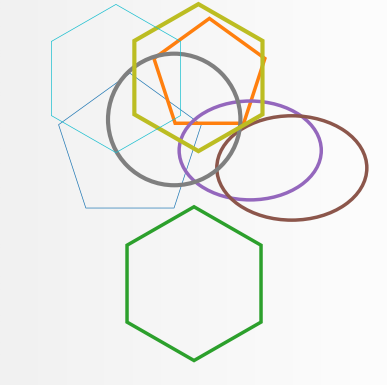[{"shape": "pentagon", "thickness": 0.5, "radius": 0.97, "center": [0.335, 0.616]}, {"shape": "pentagon", "thickness": 2.5, "radius": 0.75, "center": [0.54, 0.802]}, {"shape": "hexagon", "thickness": 2.5, "radius": 1.0, "center": [0.501, 0.263]}, {"shape": "oval", "thickness": 2.5, "radius": 0.92, "center": [0.646, 0.609]}, {"shape": "oval", "thickness": 2.5, "radius": 0.97, "center": [0.753, 0.564]}, {"shape": "circle", "thickness": 3, "radius": 0.85, "center": [0.45, 0.69]}, {"shape": "hexagon", "thickness": 3, "radius": 0.95, "center": [0.512, 0.798]}, {"shape": "hexagon", "thickness": 0.5, "radius": 0.96, "center": [0.299, 0.796]}]